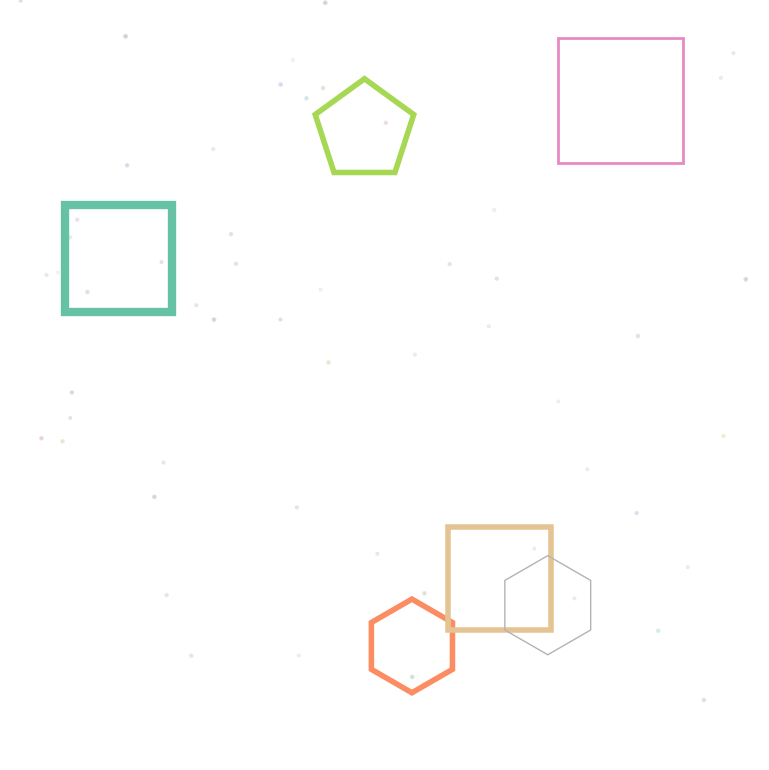[{"shape": "square", "thickness": 3, "radius": 0.35, "center": [0.154, 0.664]}, {"shape": "hexagon", "thickness": 2, "radius": 0.3, "center": [0.535, 0.161]}, {"shape": "square", "thickness": 1, "radius": 0.41, "center": [0.806, 0.869]}, {"shape": "pentagon", "thickness": 2, "radius": 0.34, "center": [0.473, 0.83]}, {"shape": "square", "thickness": 2, "radius": 0.34, "center": [0.649, 0.249]}, {"shape": "hexagon", "thickness": 0.5, "radius": 0.32, "center": [0.711, 0.214]}]